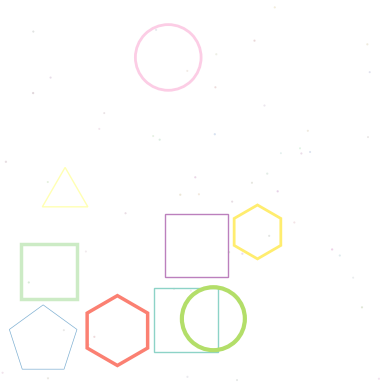[{"shape": "square", "thickness": 1, "radius": 0.41, "center": [0.482, 0.169]}, {"shape": "triangle", "thickness": 1, "radius": 0.34, "center": [0.169, 0.497]}, {"shape": "hexagon", "thickness": 2.5, "radius": 0.45, "center": [0.305, 0.141]}, {"shape": "pentagon", "thickness": 0.5, "radius": 0.46, "center": [0.112, 0.116]}, {"shape": "circle", "thickness": 3, "radius": 0.41, "center": [0.554, 0.172]}, {"shape": "circle", "thickness": 2, "radius": 0.43, "center": [0.437, 0.851]}, {"shape": "square", "thickness": 1, "radius": 0.41, "center": [0.51, 0.361]}, {"shape": "square", "thickness": 2.5, "radius": 0.36, "center": [0.127, 0.296]}, {"shape": "hexagon", "thickness": 2, "radius": 0.35, "center": [0.669, 0.398]}]